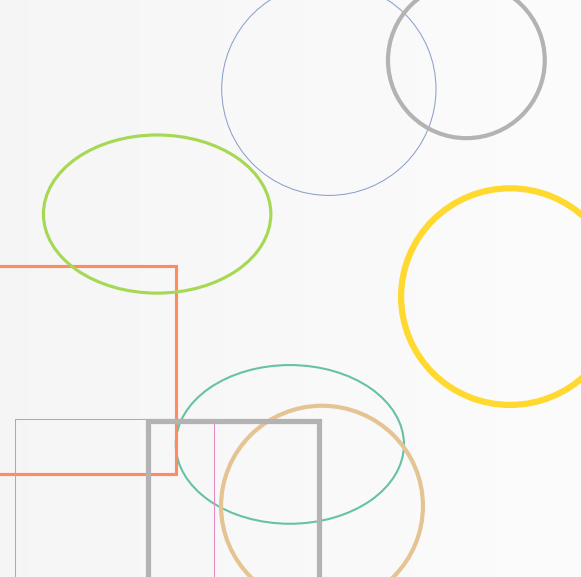[{"shape": "oval", "thickness": 1, "radius": 0.98, "center": [0.499, 0.23]}, {"shape": "square", "thickness": 1.5, "radius": 0.9, "center": [0.124, 0.358]}, {"shape": "circle", "thickness": 0.5, "radius": 0.92, "center": [0.566, 0.845]}, {"shape": "square", "thickness": 0.5, "radius": 0.86, "center": [0.197, 0.103]}, {"shape": "oval", "thickness": 1.5, "radius": 0.98, "center": [0.27, 0.628]}, {"shape": "circle", "thickness": 3, "radius": 0.94, "center": [0.878, 0.486]}, {"shape": "circle", "thickness": 2, "radius": 0.87, "center": [0.554, 0.123]}, {"shape": "square", "thickness": 2.5, "radius": 0.74, "center": [0.402, 0.122]}, {"shape": "circle", "thickness": 2, "radius": 0.67, "center": [0.802, 0.895]}]